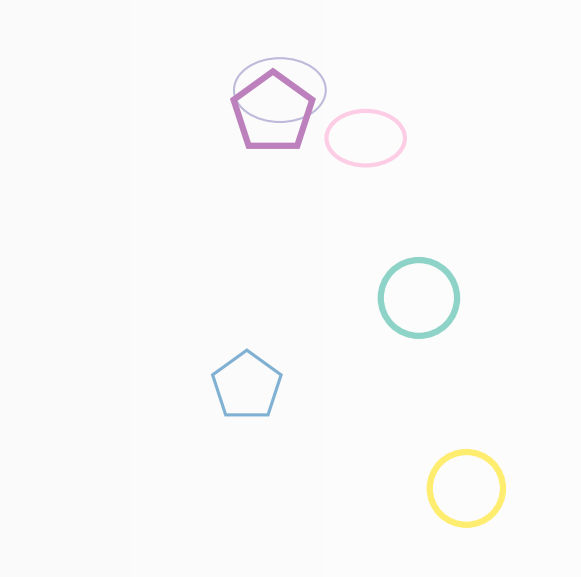[{"shape": "circle", "thickness": 3, "radius": 0.33, "center": [0.721, 0.483]}, {"shape": "oval", "thickness": 1, "radius": 0.39, "center": [0.482, 0.843]}, {"shape": "pentagon", "thickness": 1.5, "radius": 0.31, "center": [0.425, 0.331]}, {"shape": "oval", "thickness": 2, "radius": 0.34, "center": [0.629, 0.76]}, {"shape": "pentagon", "thickness": 3, "radius": 0.36, "center": [0.47, 0.804]}, {"shape": "circle", "thickness": 3, "radius": 0.31, "center": [0.802, 0.153]}]